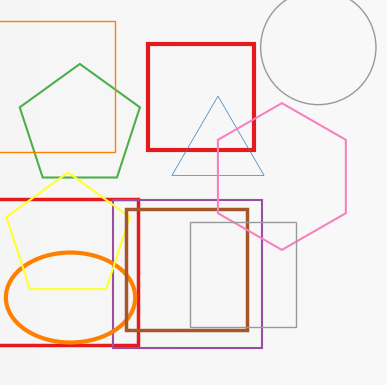[{"shape": "square", "thickness": 3, "radius": 0.68, "center": [0.52, 0.748]}, {"shape": "square", "thickness": 2.5, "radius": 0.95, "center": [0.165, 0.293]}, {"shape": "triangle", "thickness": 0.5, "radius": 0.69, "center": [0.563, 0.613]}, {"shape": "pentagon", "thickness": 1.5, "radius": 0.82, "center": [0.206, 0.671]}, {"shape": "square", "thickness": 1.5, "radius": 0.96, "center": [0.484, 0.289]}, {"shape": "oval", "thickness": 3, "radius": 0.83, "center": [0.182, 0.227]}, {"shape": "square", "thickness": 1, "radius": 0.85, "center": [0.128, 0.775]}, {"shape": "pentagon", "thickness": 1.5, "radius": 0.84, "center": [0.176, 0.385]}, {"shape": "square", "thickness": 2.5, "radius": 0.78, "center": [0.481, 0.3]}, {"shape": "hexagon", "thickness": 1.5, "radius": 0.95, "center": [0.727, 0.542]}, {"shape": "square", "thickness": 1, "radius": 0.69, "center": [0.627, 0.287]}, {"shape": "circle", "thickness": 1, "radius": 0.74, "center": [0.821, 0.877]}]